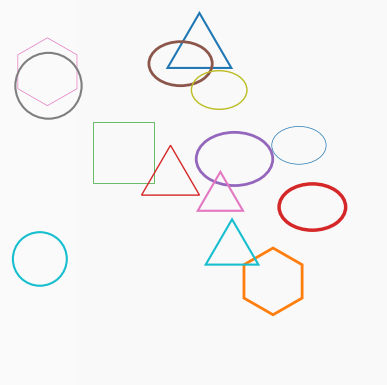[{"shape": "oval", "thickness": 0.5, "radius": 0.35, "center": [0.771, 0.623]}, {"shape": "triangle", "thickness": 1.5, "radius": 0.48, "center": [0.515, 0.871]}, {"shape": "hexagon", "thickness": 2, "radius": 0.43, "center": [0.705, 0.269]}, {"shape": "square", "thickness": 0.5, "radius": 0.39, "center": [0.318, 0.604]}, {"shape": "triangle", "thickness": 1, "radius": 0.43, "center": [0.44, 0.536]}, {"shape": "oval", "thickness": 2.5, "radius": 0.43, "center": [0.806, 0.462]}, {"shape": "oval", "thickness": 2, "radius": 0.49, "center": [0.605, 0.587]}, {"shape": "oval", "thickness": 2, "radius": 0.41, "center": [0.466, 0.835]}, {"shape": "triangle", "thickness": 1.5, "radius": 0.34, "center": [0.569, 0.486]}, {"shape": "hexagon", "thickness": 0.5, "radius": 0.44, "center": [0.122, 0.814]}, {"shape": "circle", "thickness": 1.5, "radius": 0.43, "center": [0.125, 0.777]}, {"shape": "oval", "thickness": 1, "radius": 0.36, "center": [0.566, 0.766]}, {"shape": "circle", "thickness": 1.5, "radius": 0.35, "center": [0.103, 0.327]}, {"shape": "triangle", "thickness": 1.5, "radius": 0.39, "center": [0.599, 0.352]}]